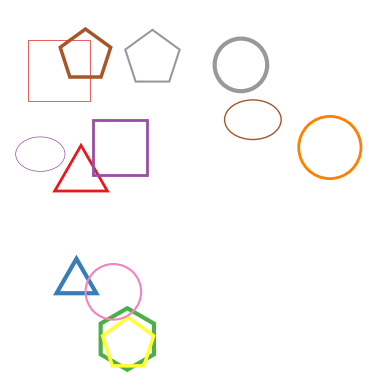[{"shape": "square", "thickness": 0.5, "radius": 0.4, "center": [0.153, 0.816]}, {"shape": "triangle", "thickness": 2, "radius": 0.4, "center": [0.211, 0.543]}, {"shape": "triangle", "thickness": 3, "radius": 0.3, "center": [0.199, 0.268]}, {"shape": "hexagon", "thickness": 3, "radius": 0.4, "center": [0.331, 0.12]}, {"shape": "oval", "thickness": 0.5, "radius": 0.32, "center": [0.105, 0.6]}, {"shape": "square", "thickness": 2, "radius": 0.35, "center": [0.311, 0.617]}, {"shape": "circle", "thickness": 2, "radius": 0.4, "center": [0.857, 0.617]}, {"shape": "pentagon", "thickness": 2.5, "radius": 0.35, "center": [0.333, 0.106]}, {"shape": "oval", "thickness": 1, "radius": 0.37, "center": [0.657, 0.689]}, {"shape": "pentagon", "thickness": 2.5, "radius": 0.34, "center": [0.222, 0.856]}, {"shape": "circle", "thickness": 1.5, "radius": 0.36, "center": [0.294, 0.242]}, {"shape": "circle", "thickness": 3, "radius": 0.34, "center": [0.626, 0.831]}, {"shape": "pentagon", "thickness": 1.5, "radius": 0.37, "center": [0.396, 0.848]}]